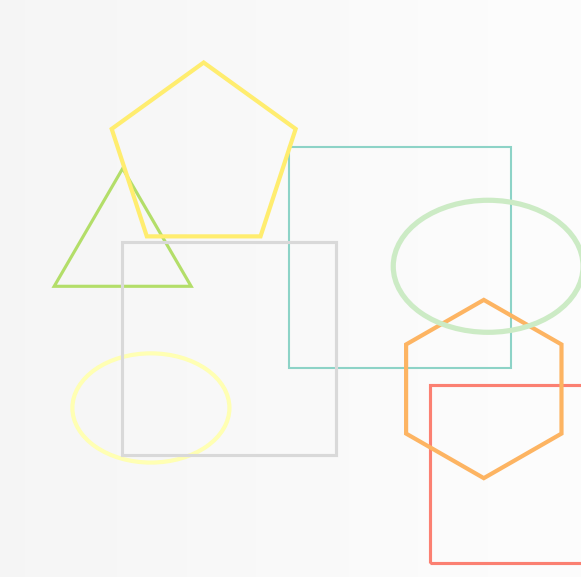[{"shape": "square", "thickness": 1, "radius": 0.96, "center": [0.689, 0.554]}, {"shape": "oval", "thickness": 2, "radius": 0.68, "center": [0.26, 0.293]}, {"shape": "square", "thickness": 1.5, "radius": 0.77, "center": [0.895, 0.179]}, {"shape": "hexagon", "thickness": 2, "radius": 0.77, "center": [0.832, 0.326]}, {"shape": "triangle", "thickness": 1.5, "radius": 0.68, "center": [0.211, 0.571]}, {"shape": "square", "thickness": 1.5, "radius": 0.92, "center": [0.394, 0.396]}, {"shape": "oval", "thickness": 2.5, "radius": 0.82, "center": [0.84, 0.538]}, {"shape": "pentagon", "thickness": 2, "radius": 0.83, "center": [0.35, 0.724]}]